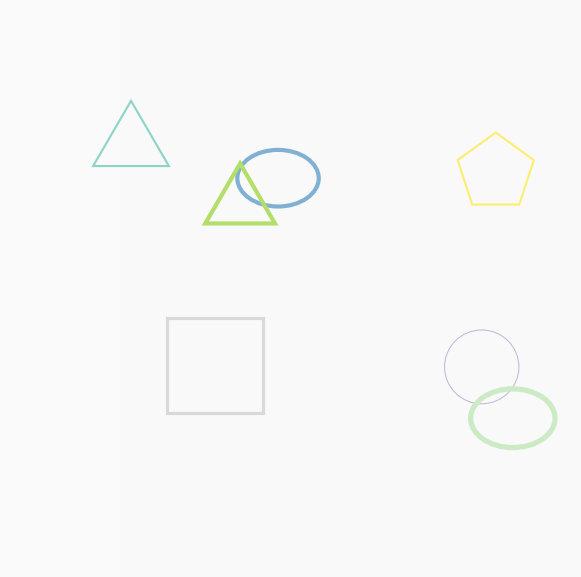[{"shape": "triangle", "thickness": 1, "radius": 0.38, "center": [0.225, 0.749]}, {"shape": "circle", "thickness": 0.5, "radius": 0.32, "center": [0.829, 0.364]}, {"shape": "oval", "thickness": 2, "radius": 0.35, "center": [0.478, 0.691]}, {"shape": "triangle", "thickness": 2, "radius": 0.35, "center": [0.413, 0.647]}, {"shape": "square", "thickness": 1.5, "radius": 0.41, "center": [0.369, 0.366]}, {"shape": "oval", "thickness": 2.5, "radius": 0.36, "center": [0.882, 0.275]}, {"shape": "pentagon", "thickness": 1, "radius": 0.34, "center": [0.853, 0.701]}]